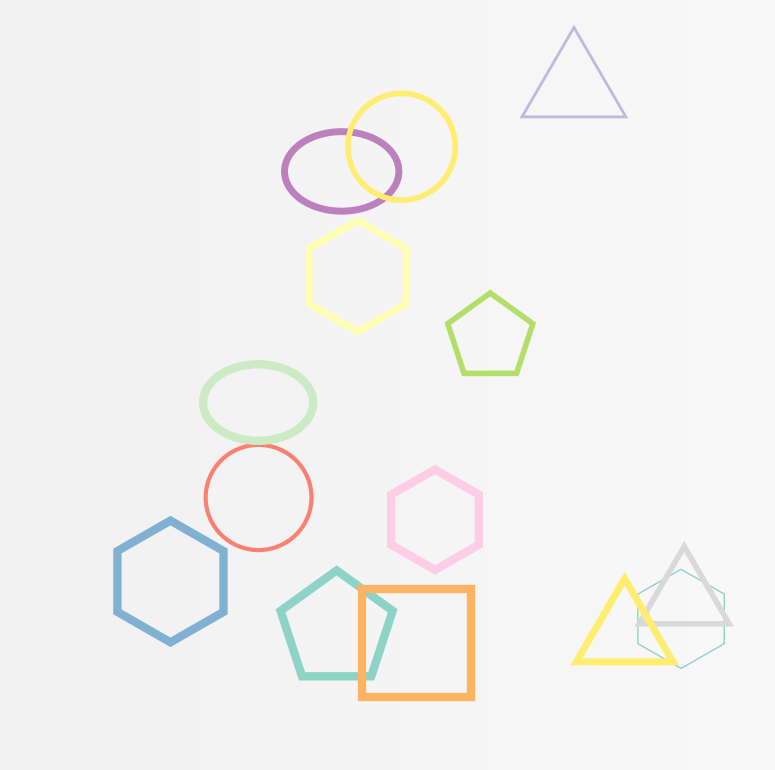[{"shape": "pentagon", "thickness": 3, "radius": 0.38, "center": [0.434, 0.183]}, {"shape": "hexagon", "thickness": 0.5, "radius": 0.32, "center": [0.879, 0.196]}, {"shape": "hexagon", "thickness": 2.5, "radius": 0.36, "center": [0.461, 0.641]}, {"shape": "triangle", "thickness": 1, "radius": 0.39, "center": [0.741, 0.887]}, {"shape": "circle", "thickness": 1.5, "radius": 0.34, "center": [0.334, 0.354]}, {"shape": "hexagon", "thickness": 3, "radius": 0.4, "center": [0.22, 0.245]}, {"shape": "square", "thickness": 3, "radius": 0.35, "center": [0.537, 0.165]}, {"shape": "pentagon", "thickness": 2, "radius": 0.29, "center": [0.633, 0.562]}, {"shape": "hexagon", "thickness": 3, "radius": 0.33, "center": [0.561, 0.325]}, {"shape": "triangle", "thickness": 2, "radius": 0.34, "center": [0.883, 0.223]}, {"shape": "oval", "thickness": 2.5, "radius": 0.37, "center": [0.441, 0.777]}, {"shape": "oval", "thickness": 3, "radius": 0.36, "center": [0.333, 0.477]}, {"shape": "circle", "thickness": 2, "radius": 0.35, "center": [0.518, 0.809]}, {"shape": "triangle", "thickness": 2.5, "radius": 0.36, "center": [0.806, 0.176]}]